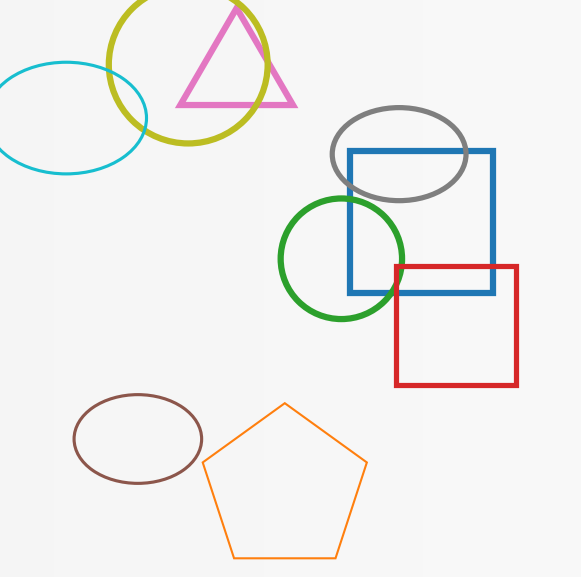[{"shape": "square", "thickness": 3, "radius": 0.62, "center": [0.725, 0.615]}, {"shape": "pentagon", "thickness": 1, "radius": 0.74, "center": [0.49, 0.152]}, {"shape": "circle", "thickness": 3, "radius": 0.52, "center": [0.587, 0.551]}, {"shape": "square", "thickness": 2.5, "radius": 0.51, "center": [0.784, 0.435]}, {"shape": "oval", "thickness": 1.5, "radius": 0.55, "center": [0.237, 0.239]}, {"shape": "triangle", "thickness": 3, "radius": 0.56, "center": [0.407, 0.873]}, {"shape": "oval", "thickness": 2.5, "radius": 0.58, "center": [0.687, 0.732]}, {"shape": "circle", "thickness": 3, "radius": 0.68, "center": [0.324, 0.887]}, {"shape": "oval", "thickness": 1.5, "radius": 0.69, "center": [0.114, 0.795]}]